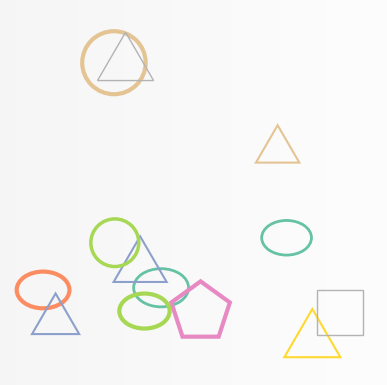[{"shape": "oval", "thickness": 2, "radius": 0.35, "center": [0.416, 0.253]}, {"shape": "oval", "thickness": 2, "radius": 0.32, "center": [0.74, 0.382]}, {"shape": "oval", "thickness": 3, "radius": 0.34, "center": [0.111, 0.247]}, {"shape": "triangle", "thickness": 1.5, "radius": 0.39, "center": [0.362, 0.307]}, {"shape": "triangle", "thickness": 1.5, "radius": 0.35, "center": [0.143, 0.167]}, {"shape": "pentagon", "thickness": 3, "radius": 0.4, "center": [0.518, 0.19]}, {"shape": "oval", "thickness": 3, "radius": 0.32, "center": [0.373, 0.192]}, {"shape": "circle", "thickness": 2.5, "radius": 0.31, "center": [0.296, 0.37]}, {"shape": "triangle", "thickness": 1.5, "radius": 0.42, "center": [0.806, 0.114]}, {"shape": "circle", "thickness": 3, "radius": 0.41, "center": [0.294, 0.837]}, {"shape": "triangle", "thickness": 1.5, "radius": 0.32, "center": [0.716, 0.61]}, {"shape": "triangle", "thickness": 1, "radius": 0.42, "center": [0.324, 0.833]}, {"shape": "square", "thickness": 1, "radius": 0.29, "center": [0.877, 0.189]}]